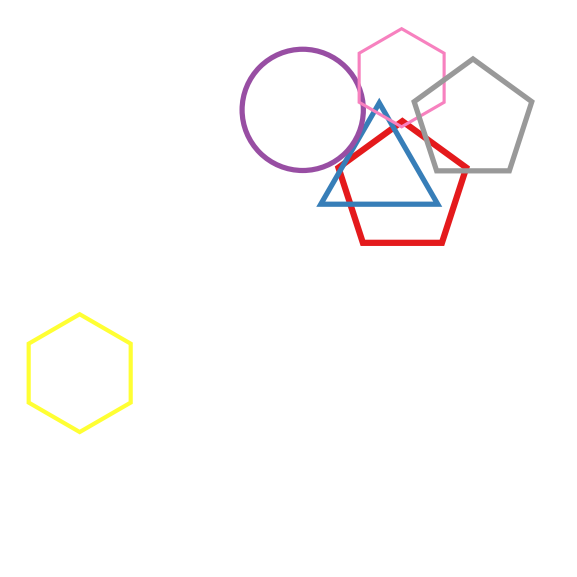[{"shape": "pentagon", "thickness": 3, "radius": 0.58, "center": [0.697, 0.673]}, {"shape": "triangle", "thickness": 2.5, "radius": 0.58, "center": [0.657, 0.704]}, {"shape": "circle", "thickness": 2.5, "radius": 0.52, "center": [0.524, 0.809]}, {"shape": "hexagon", "thickness": 2, "radius": 0.51, "center": [0.138, 0.353]}, {"shape": "hexagon", "thickness": 1.5, "radius": 0.42, "center": [0.695, 0.864]}, {"shape": "pentagon", "thickness": 2.5, "radius": 0.54, "center": [0.819, 0.79]}]